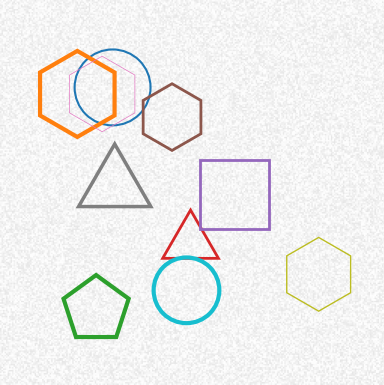[{"shape": "circle", "thickness": 1.5, "radius": 0.49, "center": [0.292, 0.773]}, {"shape": "hexagon", "thickness": 3, "radius": 0.56, "center": [0.201, 0.756]}, {"shape": "pentagon", "thickness": 3, "radius": 0.44, "center": [0.25, 0.197]}, {"shape": "triangle", "thickness": 2, "radius": 0.42, "center": [0.495, 0.371]}, {"shape": "square", "thickness": 2, "radius": 0.45, "center": [0.61, 0.495]}, {"shape": "hexagon", "thickness": 2, "radius": 0.43, "center": [0.447, 0.696]}, {"shape": "hexagon", "thickness": 0.5, "radius": 0.49, "center": [0.265, 0.756]}, {"shape": "triangle", "thickness": 2.5, "radius": 0.54, "center": [0.298, 0.518]}, {"shape": "hexagon", "thickness": 1, "radius": 0.48, "center": [0.828, 0.288]}, {"shape": "circle", "thickness": 3, "radius": 0.43, "center": [0.484, 0.246]}]